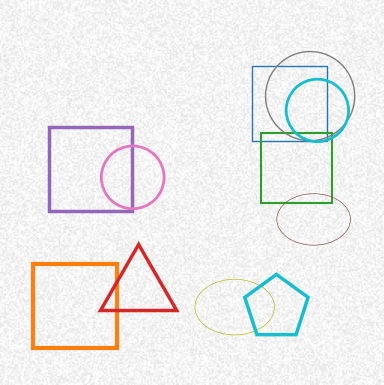[{"shape": "square", "thickness": 1, "radius": 0.49, "center": [0.751, 0.73]}, {"shape": "square", "thickness": 3, "radius": 0.55, "center": [0.196, 0.206]}, {"shape": "square", "thickness": 1.5, "radius": 0.46, "center": [0.77, 0.564]}, {"shape": "triangle", "thickness": 2.5, "radius": 0.57, "center": [0.36, 0.251]}, {"shape": "square", "thickness": 2.5, "radius": 0.54, "center": [0.235, 0.561]}, {"shape": "oval", "thickness": 0.5, "radius": 0.48, "center": [0.815, 0.43]}, {"shape": "circle", "thickness": 2, "radius": 0.41, "center": [0.345, 0.539]}, {"shape": "circle", "thickness": 1, "radius": 0.58, "center": [0.806, 0.75]}, {"shape": "oval", "thickness": 0.5, "radius": 0.52, "center": [0.61, 0.202]}, {"shape": "pentagon", "thickness": 2.5, "radius": 0.43, "center": [0.718, 0.201]}, {"shape": "circle", "thickness": 2, "radius": 0.41, "center": [0.824, 0.713]}]